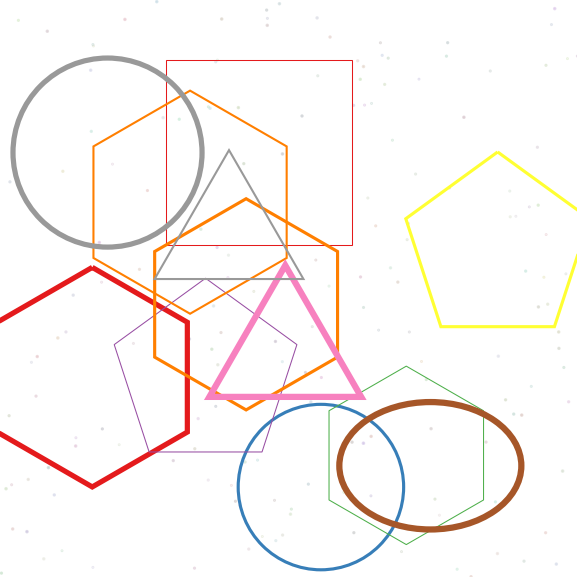[{"shape": "square", "thickness": 0.5, "radius": 0.8, "center": [0.448, 0.735]}, {"shape": "hexagon", "thickness": 2.5, "radius": 0.95, "center": [0.16, 0.346]}, {"shape": "circle", "thickness": 1.5, "radius": 0.72, "center": [0.556, 0.156]}, {"shape": "hexagon", "thickness": 0.5, "radius": 0.77, "center": [0.704, 0.211]}, {"shape": "pentagon", "thickness": 0.5, "radius": 0.83, "center": [0.356, 0.351]}, {"shape": "hexagon", "thickness": 1, "radius": 0.97, "center": [0.329, 0.649]}, {"shape": "hexagon", "thickness": 1.5, "radius": 0.91, "center": [0.426, 0.472]}, {"shape": "pentagon", "thickness": 1.5, "radius": 0.84, "center": [0.862, 0.569]}, {"shape": "oval", "thickness": 3, "radius": 0.79, "center": [0.745, 0.193]}, {"shape": "triangle", "thickness": 3, "radius": 0.76, "center": [0.494, 0.388]}, {"shape": "triangle", "thickness": 1, "radius": 0.74, "center": [0.397, 0.59]}, {"shape": "circle", "thickness": 2.5, "radius": 0.82, "center": [0.186, 0.735]}]